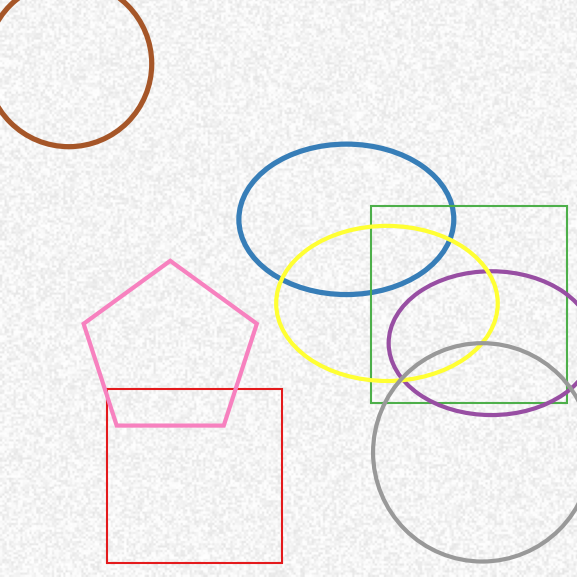[{"shape": "square", "thickness": 1, "radius": 0.76, "center": [0.337, 0.175]}, {"shape": "oval", "thickness": 2.5, "radius": 0.93, "center": [0.6, 0.619]}, {"shape": "square", "thickness": 1, "radius": 0.85, "center": [0.812, 0.472]}, {"shape": "oval", "thickness": 2, "radius": 0.89, "center": [0.851, 0.405]}, {"shape": "oval", "thickness": 2, "radius": 0.96, "center": [0.67, 0.474]}, {"shape": "circle", "thickness": 2.5, "radius": 0.72, "center": [0.119, 0.889]}, {"shape": "pentagon", "thickness": 2, "radius": 0.79, "center": [0.295, 0.39]}, {"shape": "circle", "thickness": 2, "radius": 0.95, "center": [0.835, 0.216]}]